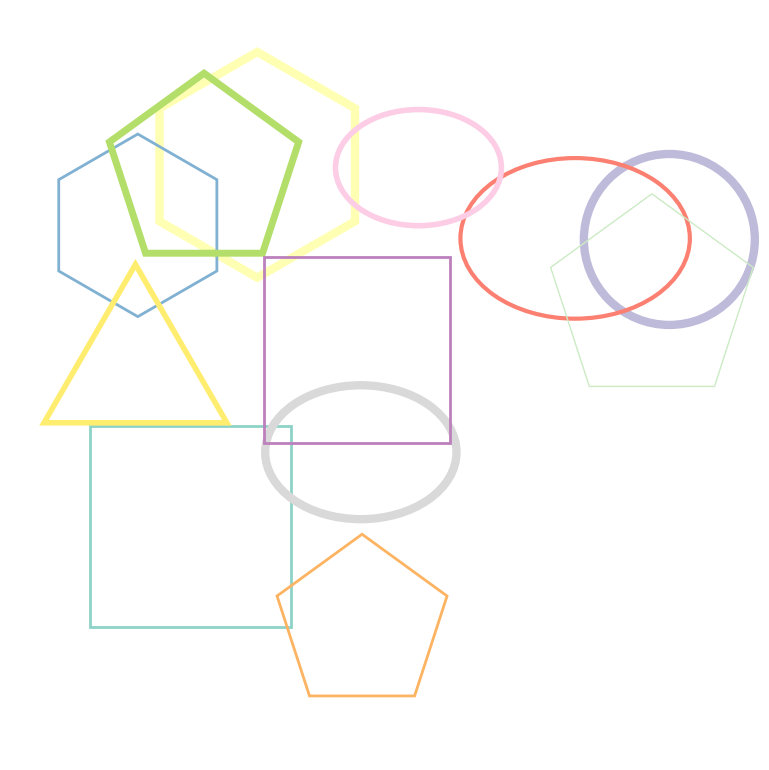[{"shape": "square", "thickness": 1, "radius": 0.65, "center": [0.247, 0.316]}, {"shape": "hexagon", "thickness": 3, "radius": 0.73, "center": [0.334, 0.786]}, {"shape": "circle", "thickness": 3, "radius": 0.56, "center": [0.869, 0.689]}, {"shape": "oval", "thickness": 1.5, "radius": 0.74, "center": [0.747, 0.69]}, {"shape": "hexagon", "thickness": 1, "radius": 0.59, "center": [0.179, 0.707]}, {"shape": "pentagon", "thickness": 1, "radius": 0.58, "center": [0.47, 0.19]}, {"shape": "pentagon", "thickness": 2.5, "radius": 0.65, "center": [0.265, 0.776]}, {"shape": "oval", "thickness": 2, "radius": 0.54, "center": [0.543, 0.782]}, {"shape": "oval", "thickness": 3, "radius": 0.62, "center": [0.469, 0.413]}, {"shape": "square", "thickness": 1, "radius": 0.6, "center": [0.463, 0.546]}, {"shape": "pentagon", "thickness": 0.5, "radius": 0.69, "center": [0.847, 0.61]}, {"shape": "triangle", "thickness": 2, "radius": 0.69, "center": [0.176, 0.519]}]